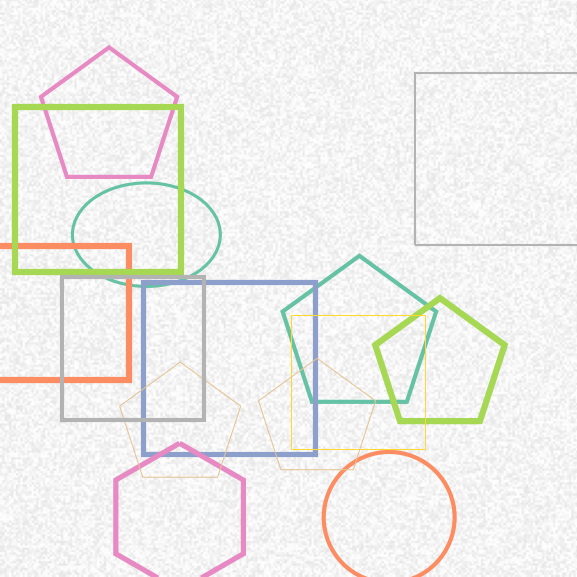[{"shape": "oval", "thickness": 1.5, "radius": 0.64, "center": [0.253, 0.593]}, {"shape": "pentagon", "thickness": 2, "radius": 0.7, "center": [0.622, 0.416]}, {"shape": "circle", "thickness": 2, "radius": 0.57, "center": [0.674, 0.103]}, {"shape": "square", "thickness": 3, "radius": 0.58, "center": [0.107, 0.458]}, {"shape": "square", "thickness": 2.5, "radius": 0.75, "center": [0.397, 0.362]}, {"shape": "pentagon", "thickness": 2, "radius": 0.62, "center": [0.189, 0.793]}, {"shape": "hexagon", "thickness": 2.5, "radius": 0.64, "center": [0.311, 0.104]}, {"shape": "pentagon", "thickness": 3, "radius": 0.59, "center": [0.762, 0.365]}, {"shape": "square", "thickness": 3, "radius": 0.72, "center": [0.17, 0.671]}, {"shape": "square", "thickness": 0.5, "radius": 0.58, "center": [0.62, 0.337]}, {"shape": "pentagon", "thickness": 0.5, "radius": 0.55, "center": [0.312, 0.262]}, {"shape": "pentagon", "thickness": 0.5, "radius": 0.53, "center": [0.549, 0.272]}, {"shape": "square", "thickness": 1, "radius": 0.75, "center": [0.868, 0.724]}, {"shape": "square", "thickness": 2, "radius": 0.62, "center": [0.23, 0.395]}]